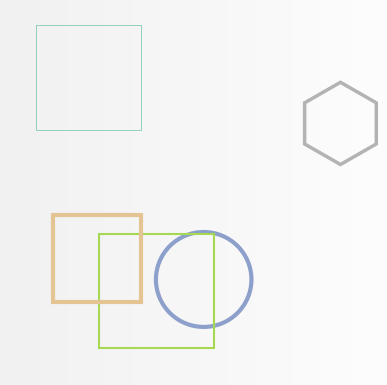[{"shape": "square", "thickness": 0.5, "radius": 0.68, "center": [0.229, 0.799]}, {"shape": "circle", "thickness": 3, "radius": 0.62, "center": [0.526, 0.274]}, {"shape": "square", "thickness": 1.5, "radius": 0.74, "center": [0.405, 0.244]}, {"shape": "square", "thickness": 3, "radius": 0.56, "center": [0.25, 0.329]}, {"shape": "hexagon", "thickness": 2.5, "radius": 0.53, "center": [0.879, 0.679]}]